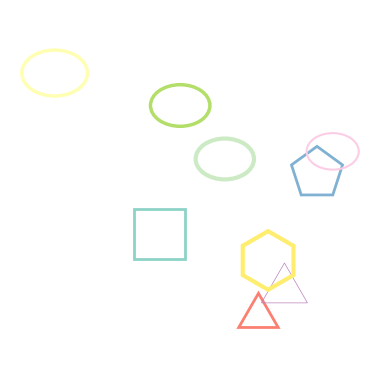[{"shape": "square", "thickness": 2, "radius": 0.33, "center": [0.414, 0.393]}, {"shape": "oval", "thickness": 2.5, "radius": 0.43, "center": [0.142, 0.81]}, {"shape": "triangle", "thickness": 2, "radius": 0.3, "center": [0.671, 0.179]}, {"shape": "pentagon", "thickness": 2, "radius": 0.35, "center": [0.823, 0.55]}, {"shape": "oval", "thickness": 2.5, "radius": 0.39, "center": [0.468, 0.726]}, {"shape": "oval", "thickness": 1.5, "radius": 0.34, "center": [0.864, 0.607]}, {"shape": "triangle", "thickness": 0.5, "radius": 0.35, "center": [0.739, 0.248]}, {"shape": "oval", "thickness": 3, "radius": 0.38, "center": [0.584, 0.587]}, {"shape": "hexagon", "thickness": 3, "radius": 0.38, "center": [0.696, 0.324]}]